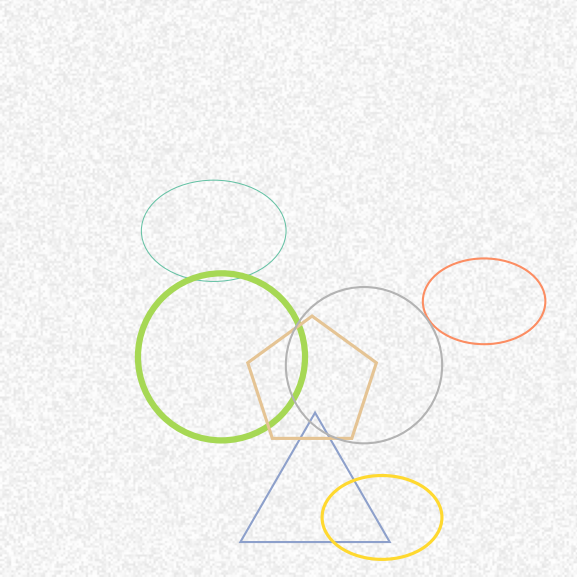[{"shape": "oval", "thickness": 0.5, "radius": 0.63, "center": [0.37, 0.599]}, {"shape": "oval", "thickness": 1, "radius": 0.53, "center": [0.838, 0.477]}, {"shape": "triangle", "thickness": 1, "radius": 0.75, "center": [0.546, 0.135]}, {"shape": "circle", "thickness": 3, "radius": 0.72, "center": [0.384, 0.381]}, {"shape": "oval", "thickness": 1.5, "radius": 0.52, "center": [0.661, 0.103]}, {"shape": "pentagon", "thickness": 1.5, "radius": 0.59, "center": [0.54, 0.335]}, {"shape": "circle", "thickness": 1, "radius": 0.68, "center": [0.63, 0.367]}]